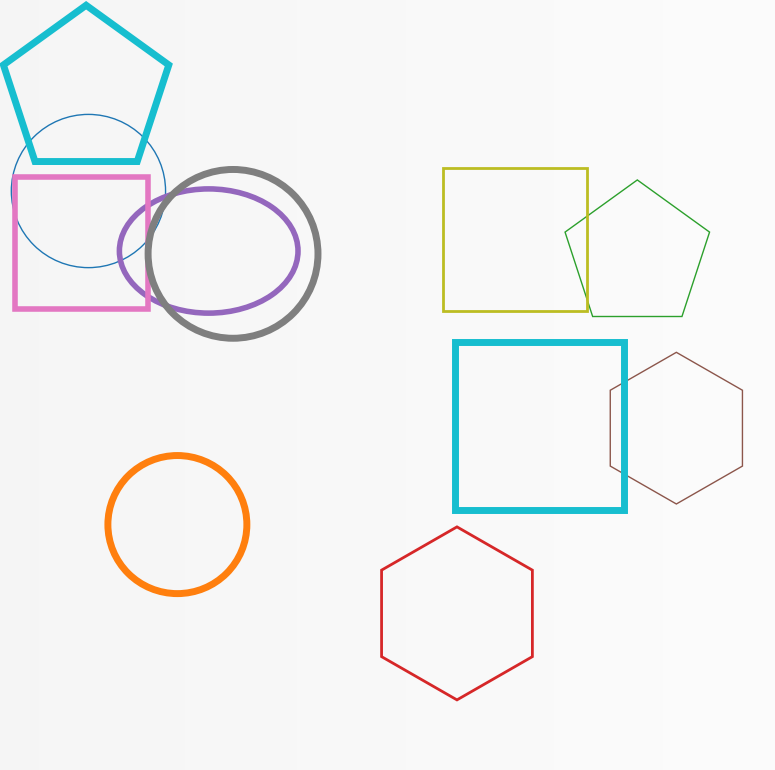[{"shape": "circle", "thickness": 0.5, "radius": 0.5, "center": [0.114, 0.752]}, {"shape": "circle", "thickness": 2.5, "radius": 0.45, "center": [0.229, 0.319]}, {"shape": "pentagon", "thickness": 0.5, "radius": 0.49, "center": [0.822, 0.668]}, {"shape": "hexagon", "thickness": 1, "radius": 0.56, "center": [0.59, 0.203]}, {"shape": "oval", "thickness": 2, "radius": 0.58, "center": [0.269, 0.674]}, {"shape": "hexagon", "thickness": 0.5, "radius": 0.49, "center": [0.873, 0.444]}, {"shape": "square", "thickness": 2, "radius": 0.43, "center": [0.105, 0.684]}, {"shape": "circle", "thickness": 2.5, "radius": 0.55, "center": [0.301, 0.67]}, {"shape": "square", "thickness": 1, "radius": 0.46, "center": [0.665, 0.69]}, {"shape": "pentagon", "thickness": 2.5, "radius": 0.56, "center": [0.111, 0.881]}, {"shape": "square", "thickness": 2.5, "radius": 0.54, "center": [0.696, 0.447]}]